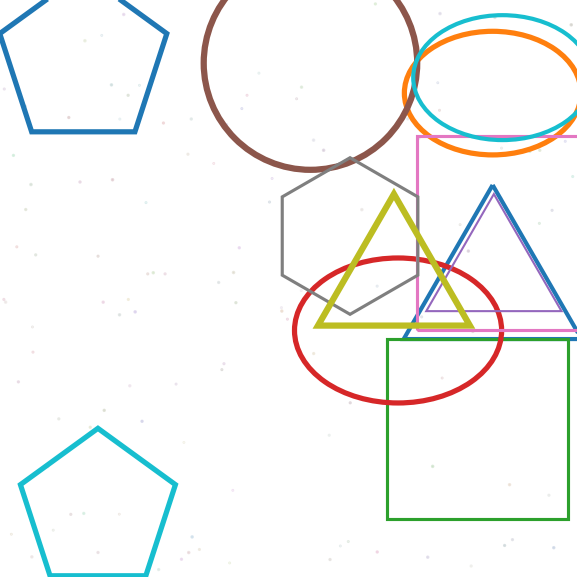[{"shape": "pentagon", "thickness": 2.5, "radius": 0.76, "center": [0.144, 0.894]}, {"shape": "triangle", "thickness": 2, "radius": 0.89, "center": [0.853, 0.501]}, {"shape": "oval", "thickness": 2.5, "radius": 0.76, "center": [0.853, 0.838]}, {"shape": "square", "thickness": 1.5, "radius": 0.78, "center": [0.827, 0.256]}, {"shape": "oval", "thickness": 2.5, "radius": 0.9, "center": [0.689, 0.427]}, {"shape": "triangle", "thickness": 1, "radius": 0.68, "center": [0.855, 0.528]}, {"shape": "circle", "thickness": 3, "radius": 0.92, "center": [0.538, 0.89]}, {"shape": "square", "thickness": 1.5, "radius": 0.84, "center": [0.89, 0.595]}, {"shape": "hexagon", "thickness": 1.5, "radius": 0.68, "center": [0.606, 0.59]}, {"shape": "triangle", "thickness": 3, "radius": 0.76, "center": [0.682, 0.511]}, {"shape": "pentagon", "thickness": 2.5, "radius": 0.71, "center": [0.17, 0.116]}, {"shape": "oval", "thickness": 2, "radius": 0.77, "center": [0.87, 0.865]}]